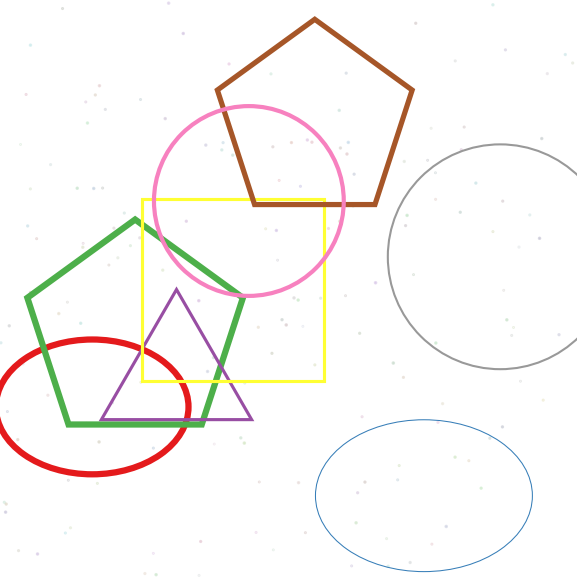[{"shape": "oval", "thickness": 3, "radius": 0.83, "center": [0.16, 0.295]}, {"shape": "oval", "thickness": 0.5, "radius": 0.94, "center": [0.734, 0.141]}, {"shape": "pentagon", "thickness": 3, "radius": 0.98, "center": [0.234, 0.423]}, {"shape": "triangle", "thickness": 1.5, "radius": 0.75, "center": [0.306, 0.348]}, {"shape": "square", "thickness": 1.5, "radius": 0.79, "center": [0.403, 0.497]}, {"shape": "pentagon", "thickness": 2.5, "radius": 0.89, "center": [0.545, 0.788]}, {"shape": "circle", "thickness": 2, "radius": 0.82, "center": [0.431, 0.651]}, {"shape": "circle", "thickness": 1, "radius": 0.97, "center": [0.866, 0.554]}]